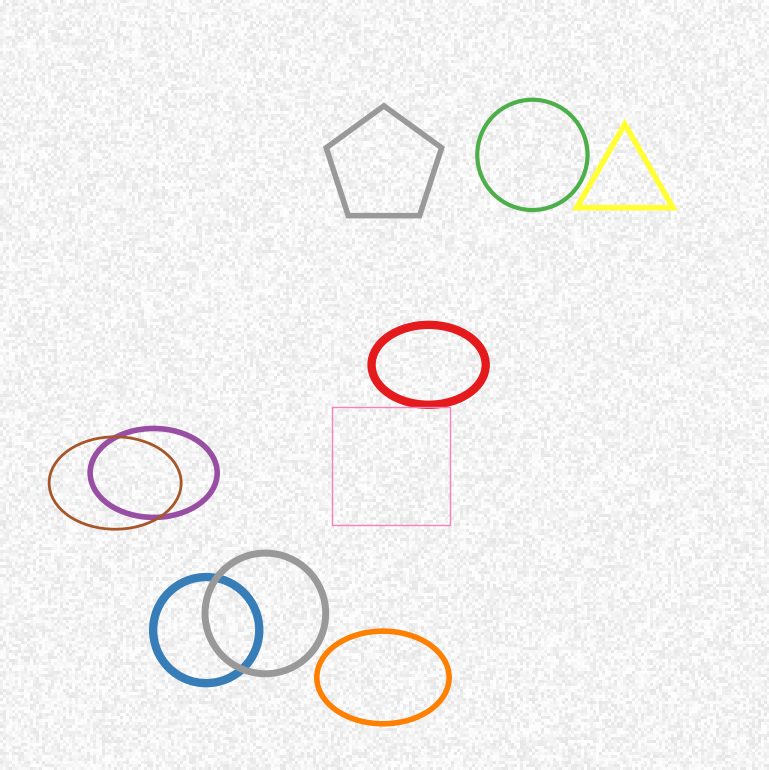[{"shape": "oval", "thickness": 3, "radius": 0.37, "center": [0.557, 0.526]}, {"shape": "circle", "thickness": 3, "radius": 0.34, "center": [0.268, 0.182]}, {"shape": "circle", "thickness": 1.5, "radius": 0.36, "center": [0.691, 0.799]}, {"shape": "oval", "thickness": 2, "radius": 0.41, "center": [0.2, 0.386]}, {"shape": "oval", "thickness": 2, "radius": 0.43, "center": [0.497, 0.12]}, {"shape": "triangle", "thickness": 2, "radius": 0.36, "center": [0.811, 0.766]}, {"shape": "oval", "thickness": 1, "radius": 0.43, "center": [0.15, 0.373]}, {"shape": "square", "thickness": 0.5, "radius": 0.38, "center": [0.508, 0.394]}, {"shape": "pentagon", "thickness": 2, "radius": 0.39, "center": [0.499, 0.784]}, {"shape": "circle", "thickness": 2.5, "radius": 0.39, "center": [0.345, 0.203]}]